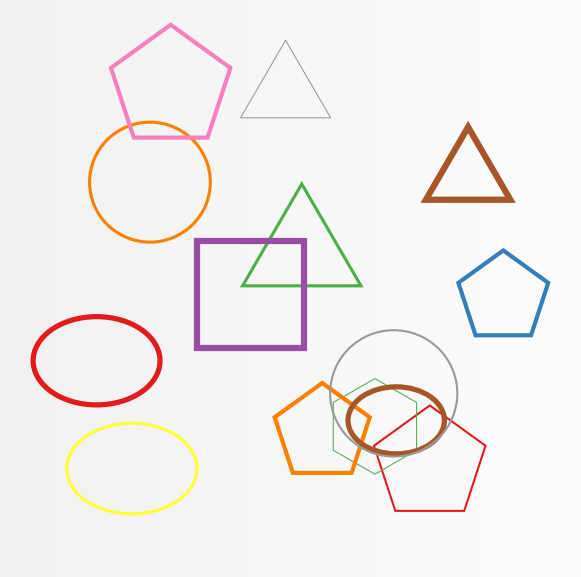[{"shape": "oval", "thickness": 2.5, "radius": 0.55, "center": [0.166, 0.374]}, {"shape": "pentagon", "thickness": 1, "radius": 0.5, "center": [0.739, 0.196]}, {"shape": "pentagon", "thickness": 2, "radius": 0.41, "center": [0.866, 0.484]}, {"shape": "triangle", "thickness": 1.5, "radius": 0.59, "center": [0.519, 0.563]}, {"shape": "hexagon", "thickness": 0.5, "radius": 0.41, "center": [0.645, 0.261]}, {"shape": "square", "thickness": 3, "radius": 0.46, "center": [0.431, 0.489]}, {"shape": "circle", "thickness": 1.5, "radius": 0.52, "center": [0.258, 0.684]}, {"shape": "pentagon", "thickness": 2, "radius": 0.43, "center": [0.554, 0.25]}, {"shape": "oval", "thickness": 1.5, "radius": 0.56, "center": [0.227, 0.188]}, {"shape": "oval", "thickness": 2.5, "radius": 0.41, "center": [0.682, 0.271]}, {"shape": "triangle", "thickness": 3, "radius": 0.42, "center": [0.805, 0.695]}, {"shape": "pentagon", "thickness": 2, "radius": 0.54, "center": [0.294, 0.848]}, {"shape": "triangle", "thickness": 0.5, "radius": 0.45, "center": [0.491, 0.84]}, {"shape": "circle", "thickness": 1, "radius": 0.55, "center": [0.677, 0.318]}]